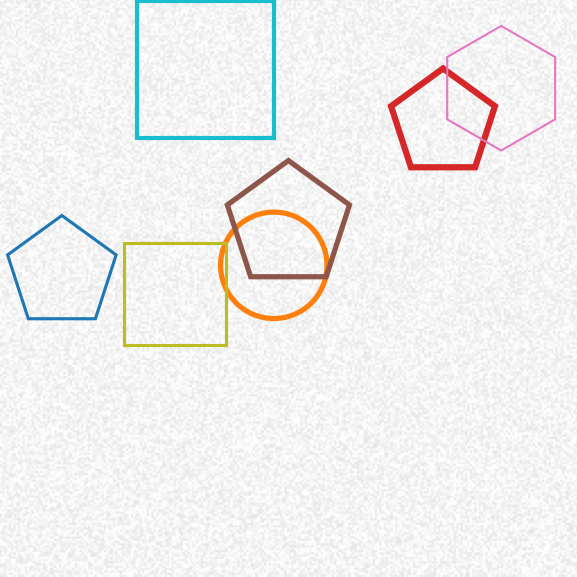[{"shape": "pentagon", "thickness": 1.5, "radius": 0.49, "center": [0.107, 0.527]}, {"shape": "circle", "thickness": 2.5, "radius": 0.46, "center": [0.474, 0.54]}, {"shape": "pentagon", "thickness": 3, "radius": 0.47, "center": [0.767, 0.786]}, {"shape": "pentagon", "thickness": 2.5, "radius": 0.56, "center": [0.499, 0.61]}, {"shape": "hexagon", "thickness": 1, "radius": 0.54, "center": [0.868, 0.846]}, {"shape": "square", "thickness": 1.5, "radius": 0.44, "center": [0.303, 0.49]}, {"shape": "square", "thickness": 2, "radius": 0.59, "center": [0.356, 0.879]}]